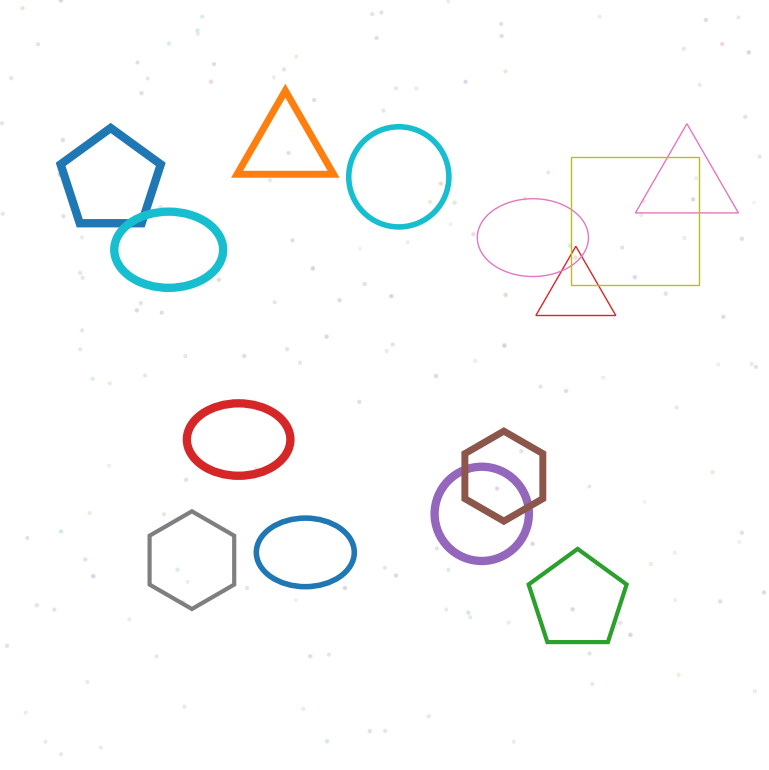[{"shape": "oval", "thickness": 2, "radius": 0.32, "center": [0.397, 0.283]}, {"shape": "pentagon", "thickness": 3, "radius": 0.34, "center": [0.144, 0.765]}, {"shape": "triangle", "thickness": 2.5, "radius": 0.36, "center": [0.371, 0.81]}, {"shape": "pentagon", "thickness": 1.5, "radius": 0.33, "center": [0.75, 0.22]}, {"shape": "triangle", "thickness": 0.5, "radius": 0.3, "center": [0.748, 0.62]}, {"shape": "oval", "thickness": 3, "radius": 0.34, "center": [0.31, 0.429]}, {"shape": "circle", "thickness": 3, "radius": 0.31, "center": [0.626, 0.333]}, {"shape": "hexagon", "thickness": 2.5, "radius": 0.29, "center": [0.654, 0.382]}, {"shape": "oval", "thickness": 0.5, "radius": 0.36, "center": [0.692, 0.691]}, {"shape": "triangle", "thickness": 0.5, "radius": 0.39, "center": [0.892, 0.762]}, {"shape": "hexagon", "thickness": 1.5, "radius": 0.32, "center": [0.249, 0.273]}, {"shape": "square", "thickness": 0.5, "radius": 0.42, "center": [0.825, 0.713]}, {"shape": "oval", "thickness": 3, "radius": 0.35, "center": [0.219, 0.676]}, {"shape": "circle", "thickness": 2, "radius": 0.33, "center": [0.518, 0.77]}]